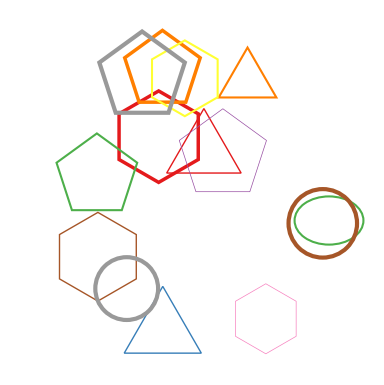[{"shape": "hexagon", "thickness": 2.5, "radius": 0.59, "center": [0.412, 0.645]}, {"shape": "triangle", "thickness": 1, "radius": 0.56, "center": [0.53, 0.606]}, {"shape": "triangle", "thickness": 1, "radius": 0.58, "center": [0.423, 0.141]}, {"shape": "pentagon", "thickness": 1.5, "radius": 0.55, "center": [0.252, 0.543]}, {"shape": "oval", "thickness": 1.5, "radius": 0.45, "center": [0.855, 0.427]}, {"shape": "pentagon", "thickness": 0.5, "radius": 0.6, "center": [0.579, 0.598]}, {"shape": "triangle", "thickness": 1.5, "radius": 0.43, "center": [0.643, 0.79]}, {"shape": "pentagon", "thickness": 2.5, "radius": 0.52, "center": [0.422, 0.818]}, {"shape": "hexagon", "thickness": 1.5, "radius": 0.49, "center": [0.48, 0.797]}, {"shape": "circle", "thickness": 3, "radius": 0.44, "center": [0.838, 0.42]}, {"shape": "hexagon", "thickness": 1, "radius": 0.58, "center": [0.254, 0.333]}, {"shape": "hexagon", "thickness": 0.5, "radius": 0.45, "center": [0.69, 0.172]}, {"shape": "pentagon", "thickness": 3, "radius": 0.58, "center": [0.369, 0.802]}, {"shape": "circle", "thickness": 3, "radius": 0.41, "center": [0.329, 0.25]}]